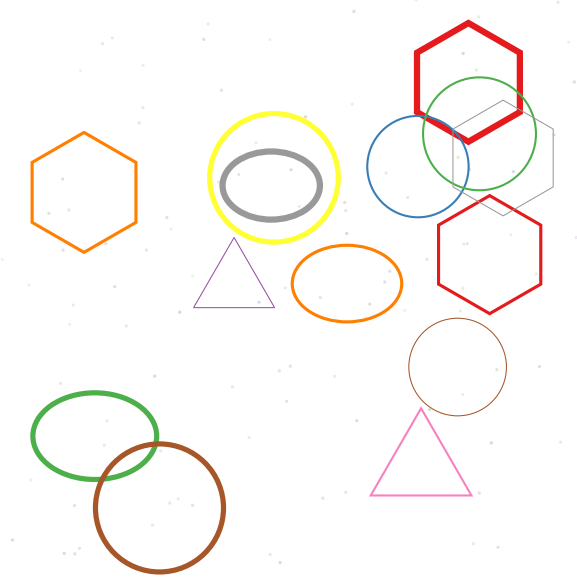[{"shape": "hexagon", "thickness": 3, "radius": 0.51, "center": [0.811, 0.856]}, {"shape": "hexagon", "thickness": 1.5, "radius": 0.51, "center": [0.848, 0.558]}, {"shape": "circle", "thickness": 1, "radius": 0.44, "center": [0.724, 0.711]}, {"shape": "circle", "thickness": 1, "radius": 0.49, "center": [0.83, 0.767]}, {"shape": "oval", "thickness": 2.5, "radius": 0.54, "center": [0.164, 0.244]}, {"shape": "triangle", "thickness": 0.5, "radius": 0.4, "center": [0.405, 0.507]}, {"shape": "oval", "thickness": 1.5, "radius": 0.47, "center": [0.601, 0.508]}, {"shape": "hexagon", "thickness": 1.5, "radius": 0.52, "center": [0.146, 0.666]}, {"shape": "circle", "thickness": 2.5, "radius": 0.56, "center": [0.474, 0.691]}, {"shape": "circle", "thickness": 2.5, "radius": 0.55, "center": [0.276, 0.12]}, {"shape": "circle", "thickness": 0.5, "radius": 0.42, "center": [0.792, 0.364]}, {"shape": "triangle", "thickness": 1, "radius": 0.5, "center": [0.729, 0.192]}, {"shape": "oval", "thickness": 3, "radius": 0.42, "center": [0.47, 0.678]}, {"shape": "hexagon", "thickness": 0.5, "radius": 0.5, "center": [0.871, 0.726]}]